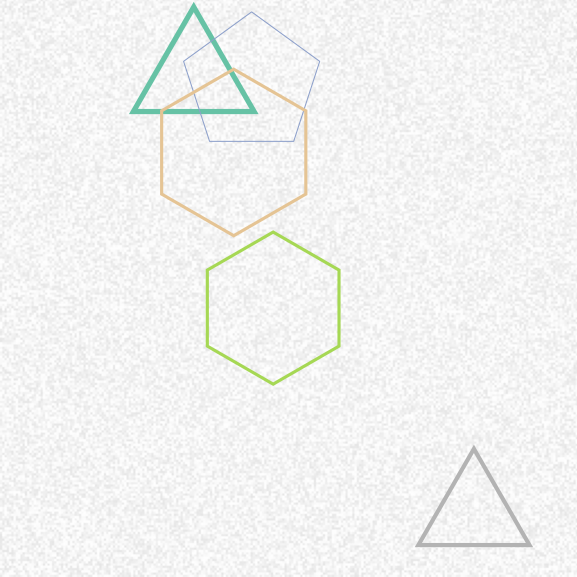[{"shape": "triangle", "thickness": 2.5, "radius": 0.6, "center": [0.336, 0.866]}, {"shape": "pentagon", "thickness": 0.5, "radius": 0.62, "center": [0.436, 0.855]}, {"shape": "hexagon", "thickness": 1.5, "radius": 0.66, "center": [0.473, 0.466]}, {"shape": "hexagon", "thickness": 1.5, "radius": 0.72, "center": [0.405, 0.735]}, {"shape": "triangle", "thickness": 2, "radius": 0.56, "center": [0.821, 0.111]}]